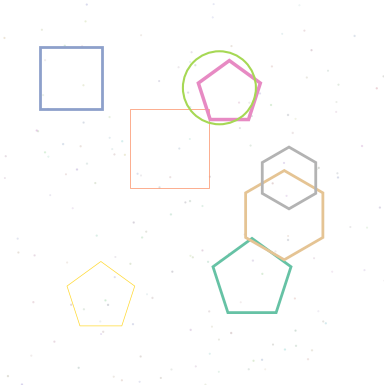[{"shape": "pentagon", "thickness": 2, "radius": 0.53, "center": [0.655, 0.274]}, {"shape": "square", "thickness": 0.5, "radius": 0.51, "center": [0.441, 0.613]}, {"shape": "square", "thickness": 2, "radius": 0.4, "center": [0.185, 0.798]}, {"shape": "pentagon", "thickness": 2.5, "radius": 0.42, "center": [0.596, 0.758]}, {"shape": "circle", "thickness": 1.5, "radius": 0.47, "center": [0.57, 0.772]}, {"shape": "pentagon", "thickness": 0.5, "radius": 0.46, "center": [0.262, 0.228]}, {"shape": "hexagon", "thickness": 2, "radius": 0.58, "center": [0.738, 0.441]}, {"shape": "hexagon", "thickness": 2, "radius": 0.4, "center": [0.751, 0.538]}]